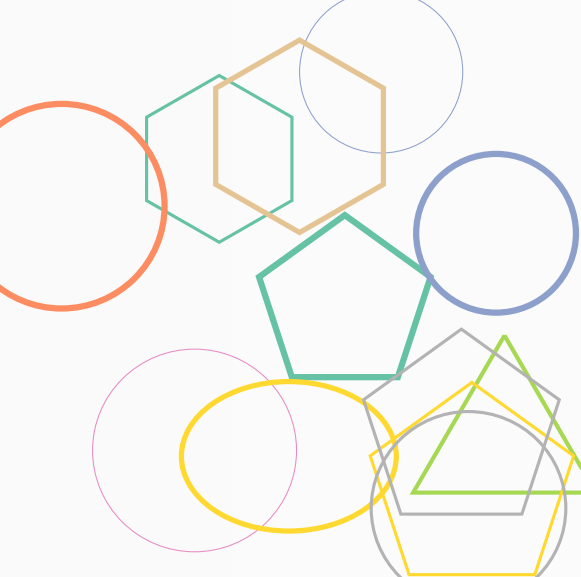[{"shape": "pentagon", "thickness": 3, "radius": 0.78, "center": [0.593, 0.472]}, {"shape": "hexagon", "thickness": 1.5, "radius": 0.72, "center": [0.377, 0.724]}, {"shape": "circle", "thickness": 3, "radius": 0.89, "center": [0.106, 0.642]}, {"shape": "circle", "thickness": 0.5, "radius": 0.7, "center": [0.656, 0.875]}, {"shape": "circle", "thickness": 3, "radius": 0.69, "center": [0.853, 0.595]}, {"shape": "circle", "thickness": 0.5, "radius": 0.88, "center": [0.335, 0.219]}, {"shape": "triangle", "thickness": 2, "radius": 0.91, "center": [0.868, 0.237]}, {"shape": "pentagon", "thickness": 1.5, "radius": 0.92, "center": [0.812, 0.153]}, {"shape": "oval", "thickness": 2.5, "radius": 0.92, "center": [0.497, 0.209]}, {"shape": "hexagon", "thickness": 2.5, "radius": 0.83, "center": [0.515, 0.763]}, {"shape": "circle", "thickness": 1.5, "radius": 0.84, "center": [0.806, 0.119]}, {"shape": "pentagon", "thickness": 1.5, "radius": 0.89, "center": [0.794, 0.252]}]